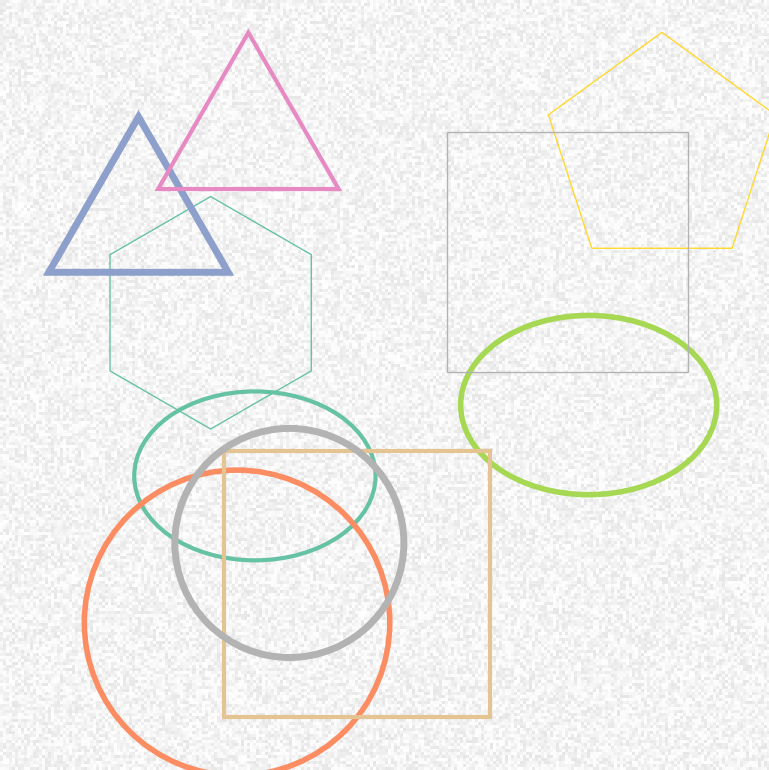[{"shape": "oval", "thickness": 1.5, "radius": 0.78, "center": [0.331, 0.382]}, {"shape": "hexagon", "thickness": 0.5, "radius": 0.75, "center": [0.274, 0.594]}, {"shape": "circle", "thickness": 2, "radius": 0.99, "center": [0.308, 0.191]}, {"shape": "triangle", "thickness": 2.5, "radius": 0.67, "center": [0.18, 0.714]}, {"shape": "triangle", "thickness": 1.5, "radius": 0.68, "center": [0.323, 0.822]}, {"shape": "oval", "thickness": 2, "radius": 0.83, "center": [0.765, 0.474]}, {"shape": "pentagon", "thickness": 0.5, "radius": 0.78, "center": [0.86, 0.803]}, {"shape": "square", "thickness": 1.5, "radius": 0.87, "center": [0.464, 0.242]}, {"shape": "square", "thickness": 0.5, "radius": 0.78, "center": [0.737, 0.673]}, {"shape": "circle", "thickness": 2.5, "radius": 0.74, "center": [0.376, 0.295]}]